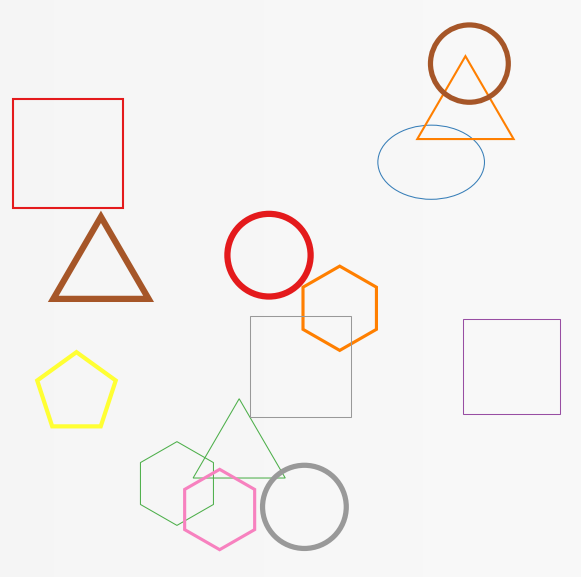[{"shape": "square", "thickness": 1, "radius": 0.47, "center": [0.117, 0.733]}, {"shape": "circle", "thickness": 3, "radius": 0.36, "center": [0.463, 0.557]}, {"shape": "oval", "thickness": 0.5, "radius": 0.46, "center": [0.742, 0.718]}, {"shape": "triangle", "thickness": 0.5, "radius": 0.46, "center": [0.411, 0.217]}, {"shape": "hexagon", "thickness": 0.5, "radius": 0.36, "center": [0.304, 0.162]}, {"shape": "square", "thickness": 0.5, "radius": 0.41, "center": [0.88, 0.364]}, {"shape": "hexagon", "thickness": 1.5, "radius": 0.36, "center": [0.584, 0.465]}, {"shape": "triangle", "thickness": 1, "radius": 0.48, "center": [0.801, 0.806]}, {"shape": "pentagon", "thickness": 2, "radius": 0.36, "center": [0.132, 0.318]}, {"shape": "circle", "thickness": 2.5, "radius": 0.33, "center": [0.808, 0.889]}, {"shape": "triangle", "thickness": 3, "radius": 0.47, "center": [0.174, 0.529]}, {"shape": "hexagon", "thickness": 1.5, "radius": 0.35, "center": [0.378, 0.117]}, {"shape": "square", "thickness": 0.5, "radius": 0.43, "center": [0.517, 0.364]}, {"shape": "circle", "thickness": 2.5, "radius": 0.36, "center": [0.524, 0.121]}]